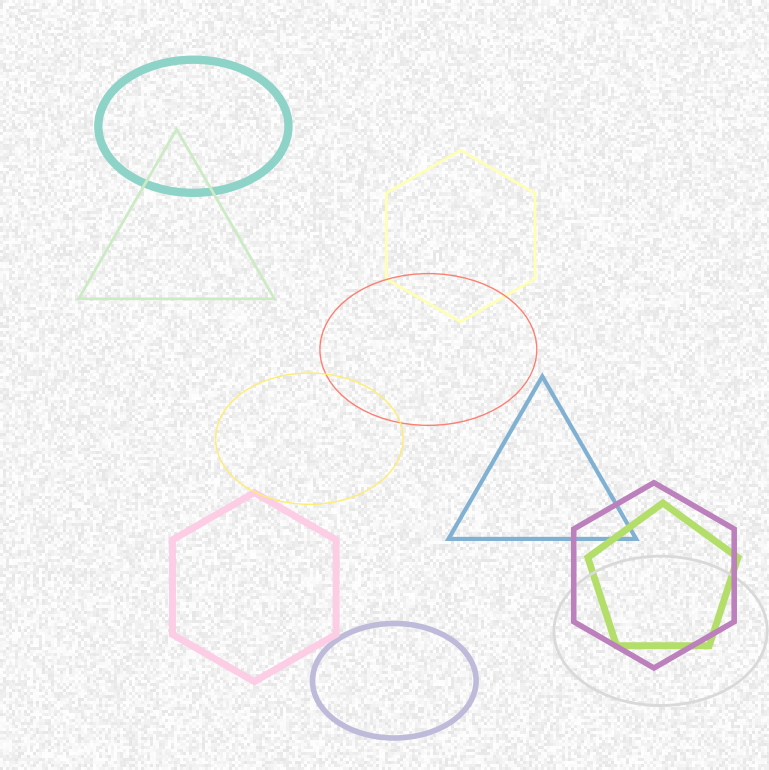[{"shape": "oval", "thickness": 3, "radius": 0.62, "center": [0.251, 0.836]}, {"shape": "hexagon", "thickness": 1, "radius": 0.56, "center": [0.598, 0.693]}, {"shape": "oval", "thickness": 2, "radius": 0.53, "center": [0.512, 0.116]}, {"shape": "oval", "thickness": 0.5, "radius": 0.7, "center": [0.556, 0.546]}, {"shape": "triangle", "thickness": 1.5, "radius": 0.7, "center": [0.704, 0.37]}, {"shape": "pentagon", "thickness": 2.5, "radius": 0.51, "center": [0.861, 0.244]}, {"shape": "hexagon", "thickness": 2.5, "radius": 0.61, "center": [0.33, 0.237]}, {"shape": "oval", "thickness": 1, "radius": 0.69, "center": [0.858, 0.181]}, {"shape": "hexagon", "thickness": 2, "radius": 0.6, "center": [0.849, 0.253]}, {"shape": "triangle", "thickness": 1, "radius": 0.73, "center": [0.229, 0.685]}, {"shape": "oval", "thickness": 0.5, "radius": 0.61, "center": [0.402, 0.43]}]